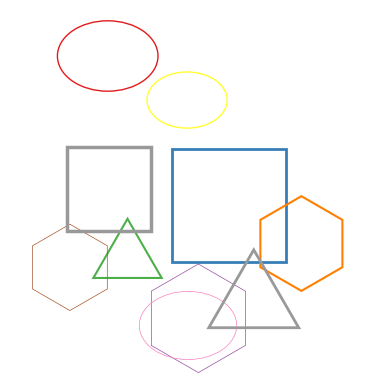[{"shape": "oval", "thickness": 1, "radius": 0.65, "center": [0.28, 0.855]}, {"shape": "square", "thickness": 2, "radius": 0.74, "center": [0.594, 0.466]}, {"shape": "triangle", "thickness": 1.5, "radius": 0.51, "center": [0.331, 0.329]}, {"shape": "hexagon", "thickness": 0.5, "radius": 0.71, "center": [0.515, 0.173]}, {"shape": "hexagon", "thickness": 1.5, "radius": 0.62, "center": [0.783, 0.367]}, {"shape": "oval", "thickness": 1, "radius": 0.52, "center": [0.486, 0.74]}, {"shape": "hexagon", "thickness": 0.5, "radius": 0.56, "center": [0.182, 0.306]}, {"shape": "oval", "thickness": 0.5, "radius": 0.63, "center": [0.488, 0.155]}, {"shape": "triangle", "thickness": 2, "radius": 0.67, "center": [0.659, 0.216]}, {"shape": "square", "thickness": 2.5, "radius": 0.54, "center": [0.284, 0.51]}]